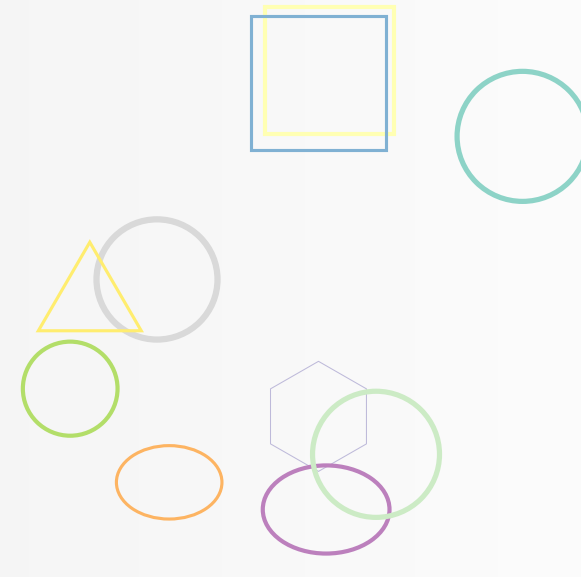[{"shape": "circle", "thickness": 2.5, "radius": 0.56, "center": [0.899, 0.763]}, {"shape": "square", "thickness": 2, "radius": 0.55, "center": [0.566, 0.877]}, {"shape": "hexagon", "thickness": 0.5, "radius": 0.48, "center": [0.548, 0.278]}, {"shape": "square", "thickness": 1.5, "radius": 0.58, "center": [0.548, 0.855]}, {"shape": "oval", "thickness": 1.5, "radius": 0.45, "center": [0.291, 0.164]}, {"shape": "circle", "thickness": 2, "radius": 0.41, "center": [0.121, 0.326]}, {"shape": "circle", "thickness": 3, "radius": 0.52, "center": [0.27, 0.515]}, {"shape": "oval", "thickness": 2, "radius": 0.55, "center": [0.561, 0.117]}, {"shape": "circle", "thickness": 2.5, "radius": 0.55, "center": [0.647, 0.212]}, {"shape": "triangle", "thickness": 1.5, "radius": 0.51, "center": [0.154, 0.477]}]